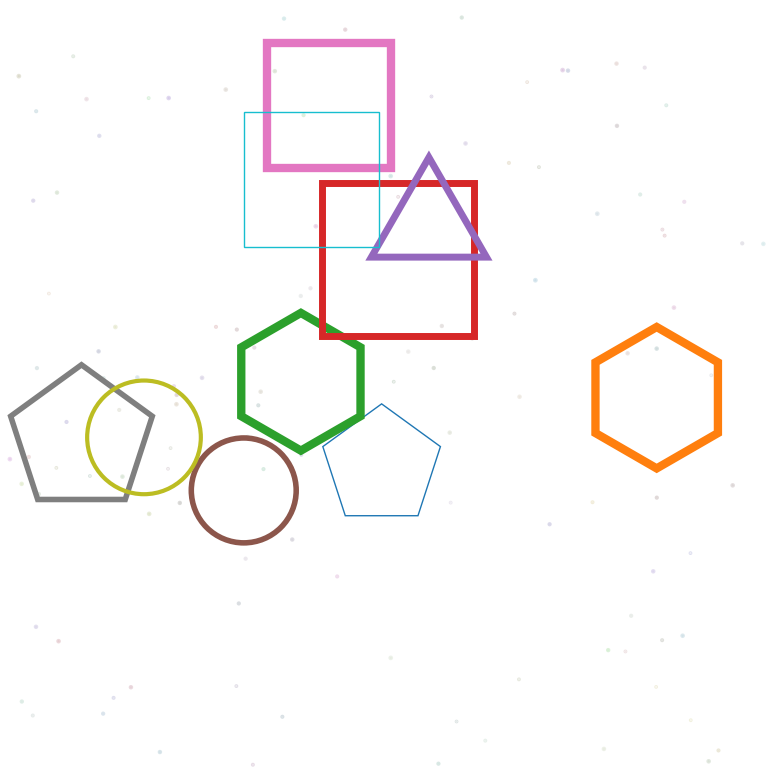[{"shape": "pentagon", "thickness": 0.5, "radius": 0.4, "center": [0.496, 0.395]}, {"shape": "hexagon", "thickness": 3, "radius": 0.46, "center": [0.853, 0.484]}, {"shape": "hexagon", "thickness": 3, "radius": 0.45, "center": [0.391, 0.504]}, {"shape": "square", "thickness": 2.5, "radius": 0.5, "center": [0.517, 0.663]}, {"shape": "triangle", "thickness": 2.5, "radius": 0.43, "center": [0.557, 0.709]}, {"shape": "circle", "thickness": 2, "radius": 0.34, "center": [0.317, 0.363]}, {"shape": "square", "thickness": 3, "radius": 0.4, "center": [0.427, 0.863]}, {"shape": "pentagon", "thickness": 2, "radius": 0.48, "center": [0.106, 0.43]}, {"shape": "circle", "thickness": 1.5, "radius": 0.37, "center": [0.187, 0.432]}, {"shape": "square", "thickness": 0.5, "radius": 0.44, "center": [0.405, 0.767]}]